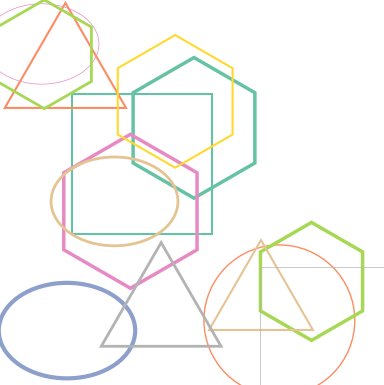[{"shape": "square", "thickness": 1.5, "radius": 0.91, "center": [0.369, 0.574]}, {"shape": "hexagon", "thickness": 2.5, "radius": 0.91, "center": [0.504, 0.668]}, {"shape": "triangle", "thickness": 1.5, "radius": 0.91, "center": [0.17, 0.811]}, {"shape": "circle", "thickness": 1, "radius": 0.98, "center": [0.726, 0.168]}, {"shape": "oval", "thickness": 3, "radius": 0.89, "center": [0.174, 0.141]}, {"shape": "oval", "thickness": 0.5, "radius": 0.75, "center": [0.108, 0.886]}, {"shape": "hexagon", "thickness": 2.5, "radius": 1.0, "center": [0.339, 0.451]}, {"shape": "hexagon", "thickness": 2.5, "radius": 0.77, "center": [0.809, 0.269]}, {"shape": "hexagon", "thickness": 2, "radius": 0.71, "center": [0.115, 0.859]}, {"shape": "hexagon", "thickness": 1.5, "radius": 0.86, "center": [0.455, 0.737]}, {"shape": "triangle", "thickness": 1.5, "radius": 0.78, "center": [0.678, 0.221]}, {"shape": "oval", "thickness": 2, "radius": 0.82, "center": [0.297, 0.477]}, {"shape": "triangle", "thickness": 2, "radius": 0.9, "center": [0.419, 0.19]}, {"shape": "square", "thickness": 0.5, "radius": 0.88, "center": [0.851, 0.131]}]